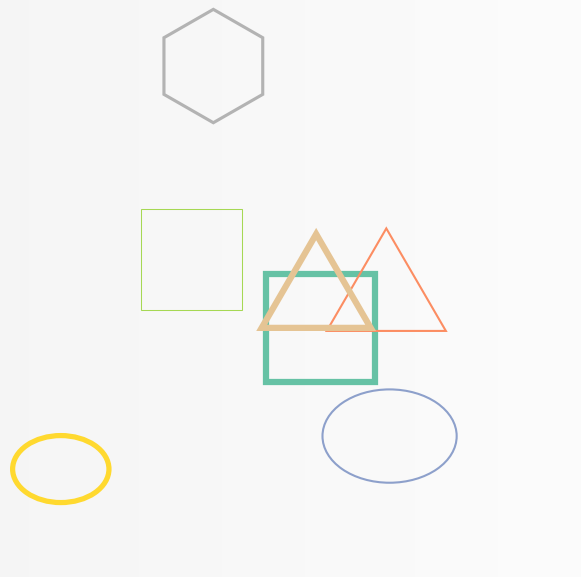[{"shape": "square", "thickness": 3, "radius": 0.47, "center": [0.551, 0.431]}, {"shape": "triangle", "thickness": 1, "radius": 0.59, "center": [0.665, 0.485]}, {"shape": "oval", "thickness": 1, "radius": 0.58, "center": [0.67, 0.244]}, {"shape": "square", "thickness": 0.5, "radius": 0.44, "center": [0.33, 0.55]}, {"shape": "oval", "thickness": 2.5, "radius": 0.41, "center": [0.105, 0.187]}, {"shape": "triangle", "thickness": 3, "radius": 0.54, "center": [0.544, 0.486]}, {"shape": "hexagon", "thickness": 1.5, "radius": 0.49, "center": [0.367, 0.885]}]